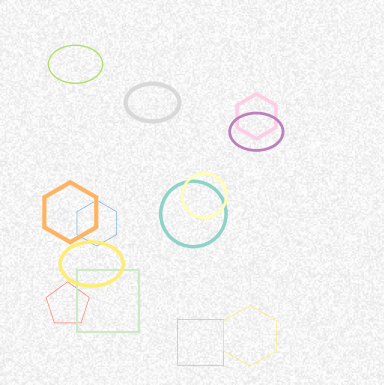[{"shape": "circle", "thickness": 2.5, "radius": 0.42, "center": [0.502, 0.444]}, {"shape": "circle", "thickness": 2, "radius": 0.29, "center": [0.531, 0.492]}, {"shape": "square", "thickness": 0.5, "radius": 0.3, "center": [0.52, 0.112]}, {"shape": "pentagon", "thickness": 0.5, "radius": 0.3, "center": [0.176, 0.209]}, {"shape": "hexagon", "thickness": 0.5, "radius": 0.3, "center": [0.251, 0.42]}, {"shape": "hexagon", "thickness": 3, "radius": 0.39, "center": [0.183, 0.449]}, {"shape": "oval", "thickness": 1, "radius": 0.35, "center": [0.196, 0.833]}, {"shape": "hexagon", "thickness": 2.5, "radius": 0.29, "center": [0.666, 0.698]}, {"shape": "oval", "thickness": 3, "radius": 0.35, "center": [0.396, 0.734]}, {"shape": "oval", "thickness": 2, "radius": 0.35, "center": [0.666, 0.658]}, {"shape": "square", "thickness": 1.5, "radius": 0.4, "center": [0.281, 0.218]}, {"shape": "oval", "thickness": 2.5, "radius": 0.41, "center": [0.238, 0.314]}, {"shape": "hexagon", "thickness": 0.5, "radius": 0.4, "center": [0.649, 0.128]}]